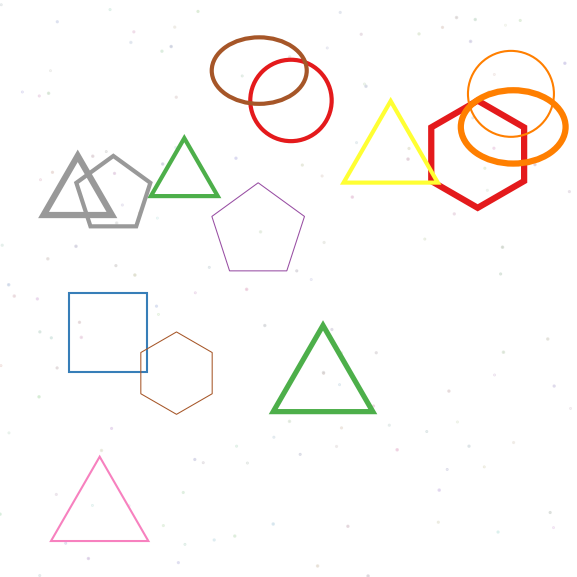[{"shape": "hexagon", "thickness": 3, "radius": 0.46, "center": [0.827, 0.732]}, {"shape": "circle", "thickness": 2, "radius": 0.35, "center": [0.504, 0.825]}, {"shape": "square", "thickness": 1, "radius": 0.34, "center": [0.187, 0.423]}, {"shape": "triangle", "thickness": 2.5, "radius": 0.5, "center": [0.559, 0.336]}, {"shape": "triangle", "thickness": 2, "radius": 0.33, "center": [0.319, 0.693]}, {"shape": "pentagon", "thickness": 0.5, "radius": 0.42, "center": [0.447, 0.598]}, {"shape": "oval", "thickness": 3, "radius": 0.45, "center": [0.889, 0.779]}, {"shape": "circle", "thickness": 1, "radius": 0.37, "center": [0.885, 0.837]}, {"shape": "triangle", "thickness": 2, "radius": 0.47, "center": [0.677, 0.73]}, {"shape": "hexagon", "thickness": 0.5, "radius": 0.36, "center": [0.306, 0.353]}, {"shape": "oval", "thickness": 2, "radius": 0.41, "center": [0.449, 0.877]}, {"shape": "triangle", "thickness": 1, "radius": 0.49, "center": [0.173, 0.111]}, {"shape": "pentagon", "thickness": 2, "radius": 0.34, "center": [0.196, 0.662]}, {"shape": "triangle", "thickness": 3, "radius": 0.34, "center": [0.135, 0.661]}]